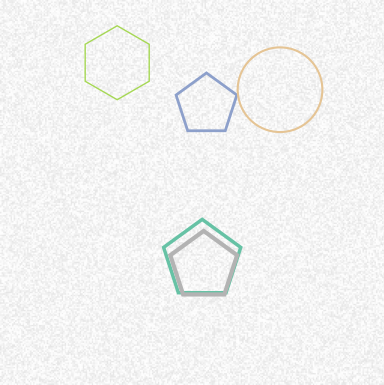[{"shape": "pentagon", "thickness": 2.5, "radius": 0.53, "center": [0.525, 0.325]}, {"shape": "pentagon", "thickness": 2, "radius": 0.42, "center": [0.536, 0.728]}, {"shape": "hexagon", "thickness": 1, "radius": 0.48, "center": [0.304, 0.837]}, {"shape": "circle", "thickness": 1.5, "radius": 0.55, "center": [0.727, 0.767]}, {"shape": "pentagon", "thickness": 3, "radius": 0.46, "center": [0.529, 0.309]}]